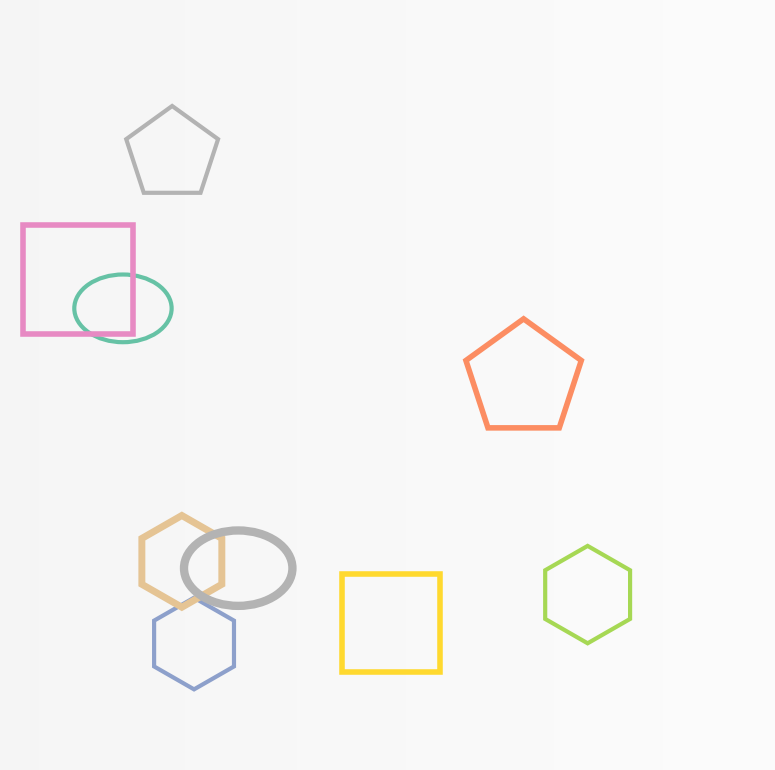[{"shape": "oval", "thickness": 1.5, "radius": 0.31, "center": [0.159, 0.6]}, {"shape": "pentagon", "thickness": 2, "radius": 0.39, "center": [0.676, 0.508]}, {"shape": "hexagon", "thickness": 1.5, "radius": 0.3, "center": [0.25, 0.164]}, {"shape": "square", "thickness": 2, "radius": 0.35, "center": [0.101, 0.637]}, {"shape": "hexagon", "thickness": 1.5, "radius": 0.32, "center": [0.758, 0.228]}, {"shape": "square", "thickness": 2, "radius": 0.32, "center": [0.504, 0.191]}, {"shape": "hexagon", "thickness": 2.5, "radius": 0.3, "center": [0.235, 0.271]}, {"shape": "oval", "thickness": 3, "radius": 0.35, "center": [0.307, 0.262]}, {"shape": "pentagon", "thickness": 1.5, "radius": 0.31, "center": [0.222, 0.8]}]